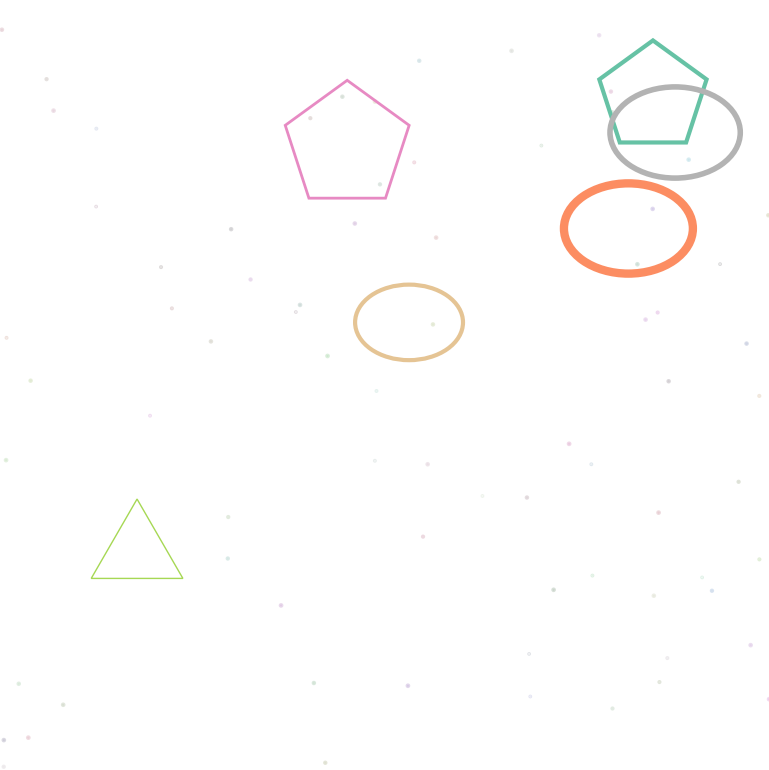[{"shape": "pentagon", "thickness": 1.5, "radius": 0.37, "center": [0.848, 0.874]}, {"shape": "oval", "thickness": 3, "radius": 0.42, "center": [0.816, 0.703]}, {"shape": "pentagon", "thickness": 1, "radius": 0.42, "center": [0.451, 0.811]}, {"shape": "triangle", "thickness": 0.5, "radius": 0.34, "center": [0.178, 0.283]}, {"shape": "oval", "thickness": 1.5, "radius": 0.35, "center": [0.531, 0.581]}, {"shape": "oval", "thickness": 2, "radius": 0.42, "center": [0.877, 0.828]}]